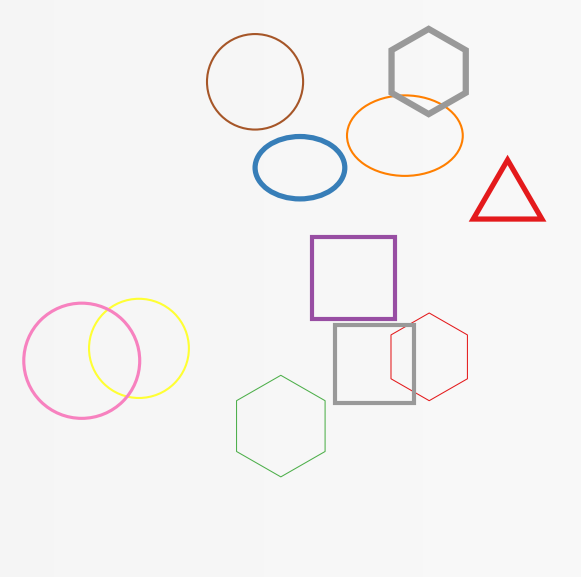[{"shape": "triangle", "thickness": 2.5, "radius": 0.34, "center": [0.873, 0.654]}, {"shape": "hexagon", "thickness": 0.5, "radius": 0.38, "center": [0.738, 0.381]}, {"shape": "oval", "thickness": 2.5, "radius": 0.39, "center": [0.516, 0.709]}, {"shape": "hexagon", "thickness": 0.5, "radius": 0.44, "center": [0.483, 0.261]}, {"shape": "square", "thickness": 2, "radius": 0.36, "center": [0.609, 0.518]}, {"shape": "oval", "thickness": 1, "radius": 0.5, "center": [0.697, 0.764]}, {"shape": "circle", "thickness": 1, "radius": 0.43, "center": [0.239, 0.396]}, {"shape": "circle", "thickness": 1, "radius": 0.41, "center": [0.439, 0.857]}, {"shape": "circle", "thickness": 1.5, "radius": 0.5, "center": [0.141, 0.374]}, {"shape": "hexagon", "thickness": 3, "radius": 0.37, "center": [0.737, 0.875]}, {"shape": "square", "thickness": 2, "radius": 0.34, "center": [0.645, 0.368]}]